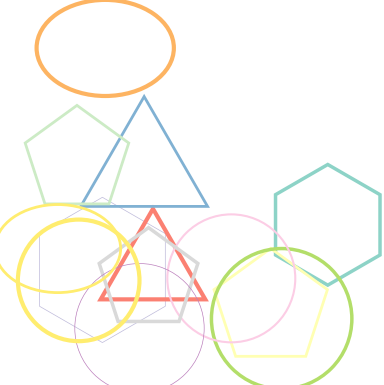[{"shape": "hexagon", "thickness": 2.5, "radius": 0.78, "center": [0.851, 0.416]}, {"shape": "pentagon", "thickness": 2, "radius": 0.77, "center": [0.703, 0.2]}, {"shape": "hexagon", "thickness": 0.5, "radius": 0.94, "center": [0.266, 0.299]}, {"shape": "triangle", "thickness": 3, "radius": 0.78, "center": [0.397, 0.301]}, {"shape": "triangle", "thickness": 2, "radius": 0.95, "center": [0.374, 0.559]}, {"shape": "oval", "thickness": 3, "radius": 0.89, "center": [0.273, 0.875]}, {"shape": "circle", "thickness": 2.5, "radius": 0.91, "center": [0.732, 0.172]}, {"shape": "circle", "thickness": 1.5, "radius": 0.83, "center": [0.601, 0.277]}, {"shape": "pentagon", "thickness": 2.5, "radius": 0.67, "center": [0.386, 0.274]}, {"shape": "circle", "thickness": 0.5, "radius": 0.84, "center": [0.362, 0.147]}, {"shape": "pentagon", "thickness": 2, "radius": 0.71, "center": [0.2, 0.585]}, {"shape": "oval", "thickness": 2, "radius": 0.82, "center": [0.15, 0.354]}, {"shape": "circle", "thickness": 3, "radius": 0.79, "center": [0.204, 0.272]}]